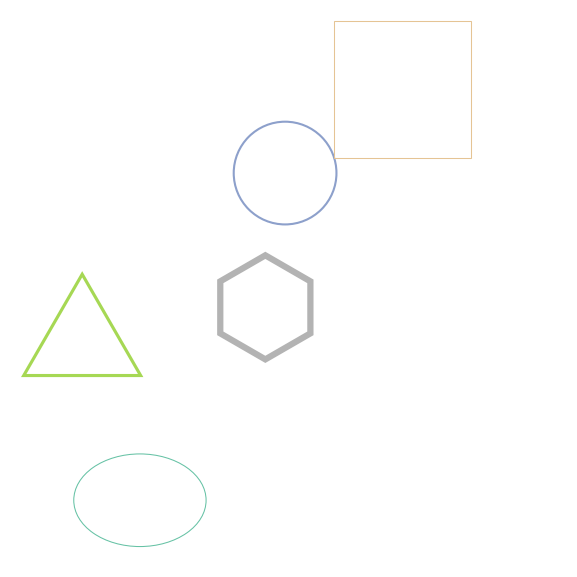[{"shape": "oval", "thickness": 0.5, "radius": 0.57, "center": [0.242, 0.133]}, {"shape": "circle", "thickness": 1, "radius": 0.44, "center": [0.494, 0.699]}, {"shape": "triangle", "thickness": 1.5, "radius": 0.58, "center": [0.142, 0.407]}, {"shape": "square", "thickness": 0.5, "radius": 0.59, "center": [0.697, 0.844]}, {"shape": "hexagon", "thickness": 3, "radius": 0.45, "center": [0.459, 0.467]}]